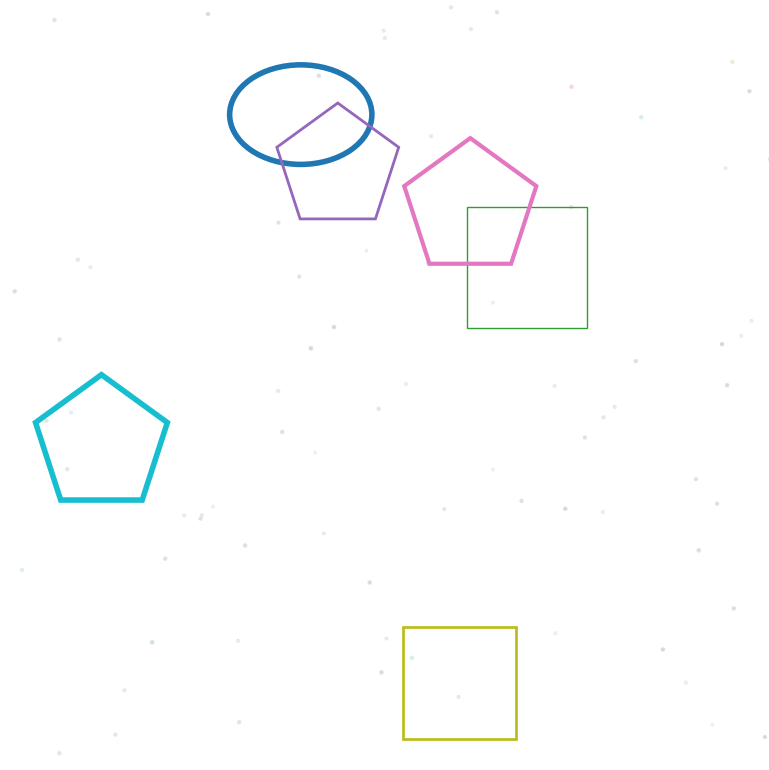[{"shape": "oval", "thickness": 2, "radius": 0.46, "center": [0.391, 0.851]}, {"shape": "square", "thickness": 0.5, "radius": 0.39, "center": [0.685, 0.653]}, {"shape": "pentagon", "thickness": 1, "radius": 0.42, "center": [0.439, 0.783]}, {"shape": "pentagon", "thickness": 1.5, "radius": 0.45, "center": [0.611, 0.73]}, {"shape": "square", "thickness": 1, "radius": 0.37, "center": [0.597, 0.113]}, {"shape": "pentagon", "thickness": 2, "radius": 0.45, "center": [0.132, 0.423]}]